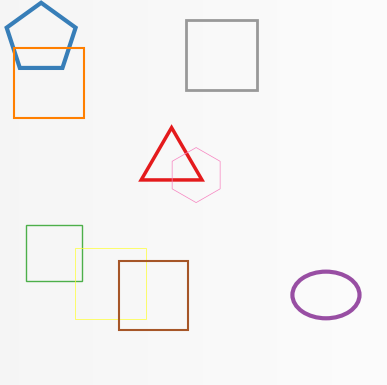[{"shape": "triangle", "thickness": 2.5, "radius": 0.45, "center": [0.443, 0.578]}, {"shape": "pentagon", "thickness": 3, "radius": 0.47, "center": [0.106, 0.899]}, {"shape": "square", "thickness": 1, "radius": 0.36, "center": [0.14, 0.343]}, {"shape": "oval", "thickness": 3, "radius": 0.43, "center": [0.841, 0.234]}, {"shape": "square", "thickness": 1.5, "radius": 0.45, "center": [0.126, 0.784]}, {"shape": "square", "thickness": 0.5, "radius": 0.46, "center": [0.285, 0.264]}, {"shape": "square", "thickness": 1.5, "radius": 0.45, "center": [0.396, 0.234]}, {"shape": "hexagon", "thickness": 0.5, "radius": 0.36, "center": [0.506, 0.545]}, {"shape": "square", "thickness": 2, "radius": 0.46, "center": [0.571, 0.857]}]